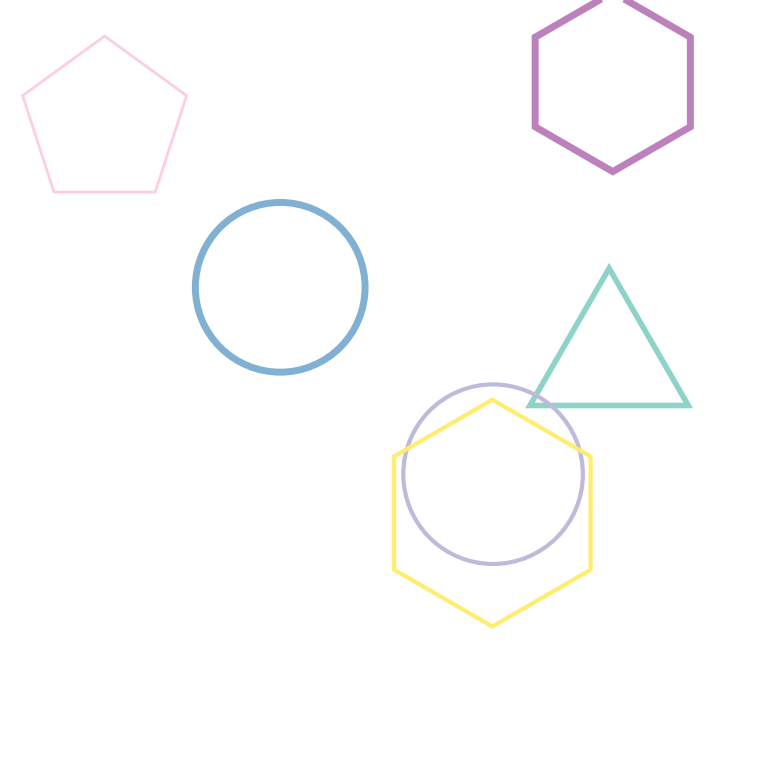[{"shape": "triangle", "thickness": 2, "radius": 0.59, "center": [0.791, 0.533]}, {"shape": "circle", "thickness": 1.5, "radius": 0.58, "center": [0.64, 0.384]}, {"shape": "circle", "thickness": 2.5, "radius": 0.55, "center": [0.364, 0.627]}, {"shape": "pentagon", "thickness": 1, "radius": 0.56, "center": [0.136, 0.841]}, {"shape": "hexagon", "thickness": 2.5, "radius": 0.58, "center": [0.796, 0.893]}, {"shape": "hexagon", "thickness": 1.5, "radius": 0.74, "center": [0.639, 0.334]}]